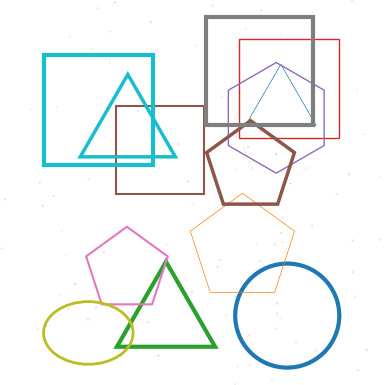[{"shape": "circle", "thickness": 3, "radius": 0.68, "center": [0.746, 0.18]}, {"shape": "triangle", "thickness": 0.5, "radius": 0.53, "center": [0.729, 0.727]}, {"shape": "pentagon", "thickness": 0.5, "radius": 0.71, "center": [0.63, 0.356]}, {"shape": "triangle", "thickness": 3, "radius": 0.74, "center": [0.431, 0.173]}, {"shape": "square", "thickness": 1, "radius": 0.65, "center": [0.751, 0.771]}, {"shape": "hexagon", "thickness": 1, "radius": 0.72, "center": [0.718, 0.694]}, {"shape": "square", "thickness": 1.5, "radius": 0.57, "center": [0.415, 0.611]}, {"shape": "pentagon", "thickness": 2.5, "radius": 0.6, "center": [0.651, 0.567]}, {"shape": "pentagon", "thickness": 1.5, "radius": 0.56, "center": [0.33, 0.3]}, {"shape": "square", "thickness": 3, "radius": 0.7, "center": [0.673, 0.816]}, {"shape": "oval", "thickness": 2, "radius": 0.58, "center": [0.229, 0.135]}, {"shape": "triangle", "thickness": 2.5, "radius": 0.71, "center": [0.332, 0.664]}, {"shape": "square", "thickness": 3, "radius": 0.71, "center": [0.256, 0.715]}]